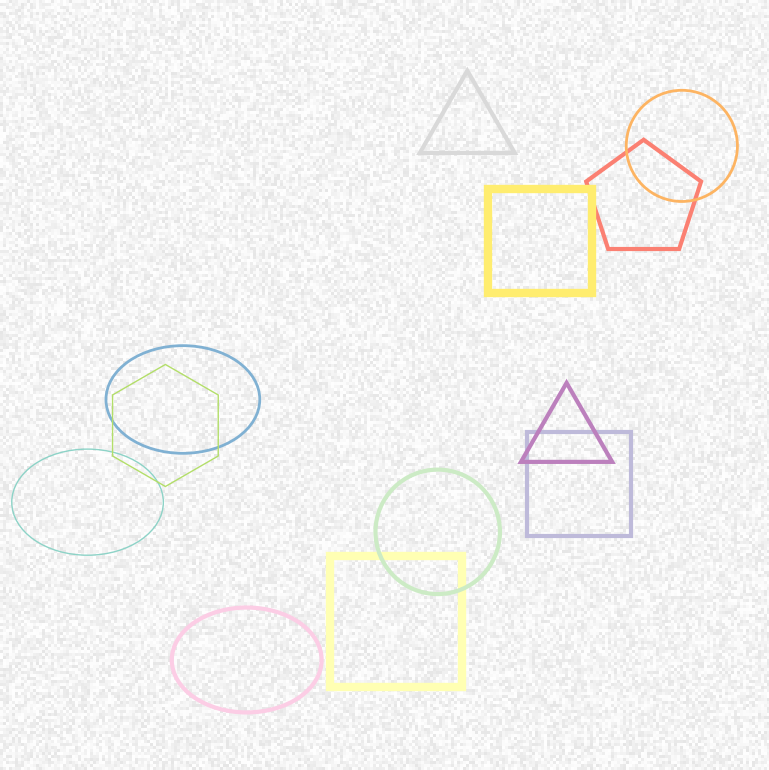[{"shape": "oval", "thickness": 0.5, "radius": 0.49, "center": [0.114, 0.348]}, {"shape": "square", "thickness": 3, "radius": 0.43, "center": [0.514, 0.193]}, {"shape": "square", "thickness": 1.5, "radius": 0.34, "center": [0.752, 0.371]}, {"shape": "pentagon", "thickness": 1.5, "radius": 0.39, "center": [0.836, 0.74]}, {"shape": "oval", "thickness": 1, "radius": 0.5, "center": [0.238, 0.481]}, {"shape": "circle", "thickness": 1, "radius": 0.36, "center": [0.885, 0.811]}, {"shape": "hexagon", "thickness": 0.5, "radius": 0.4, "center": [0.215, 0.447]}, {"shape": "oval", "thickness": 1.5, "radius": 0.49, "center": [0.32, 0.143]}, {"shape": "triangle", "thickness": 1.5, "radius": 0.36, "center": [0.607, 0.837]}, {"shape": "triangle", "thickness": 1.5, "radius": 0.34, "center": [0.736, 0.434]}, {"shape": "circle", "thickness": 1.5, "radius": 0.4, "center": [0.568, 0.309]}, {"shape": "square", "thickness": 3, "radius": 0.34, "center": [0.701, 0.688]}]